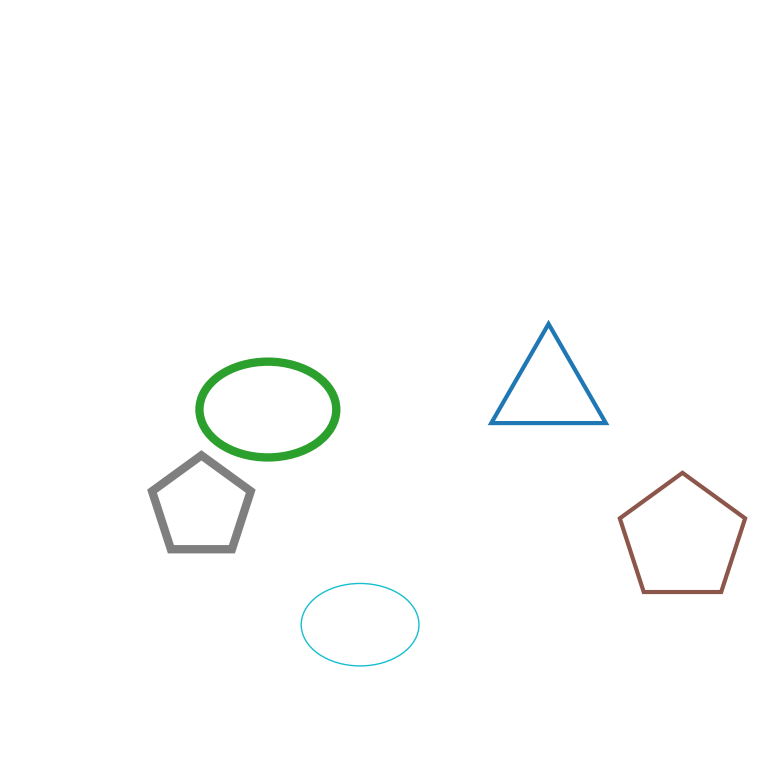[{"shape": "triangle", "thickness": 1.5, "radius": 0.43, "center": [0.712, 0.493]}, {"shape": "oval", "thickness": 3, "radius": 0.44, "center": [0.348, 0.468]}, {"shape": "pentagon", "thickness": 1.5, "radius": 0.43, "center": [0.886, 0.3]}, {"shape": "pentagon", "thickness": 3, "radius": 0.34, "center": [0.262, 0.341]}, {"shape": "oval", "thickness": 0.5, "radius": 0.38, "center": [0.468, 0.189]}]